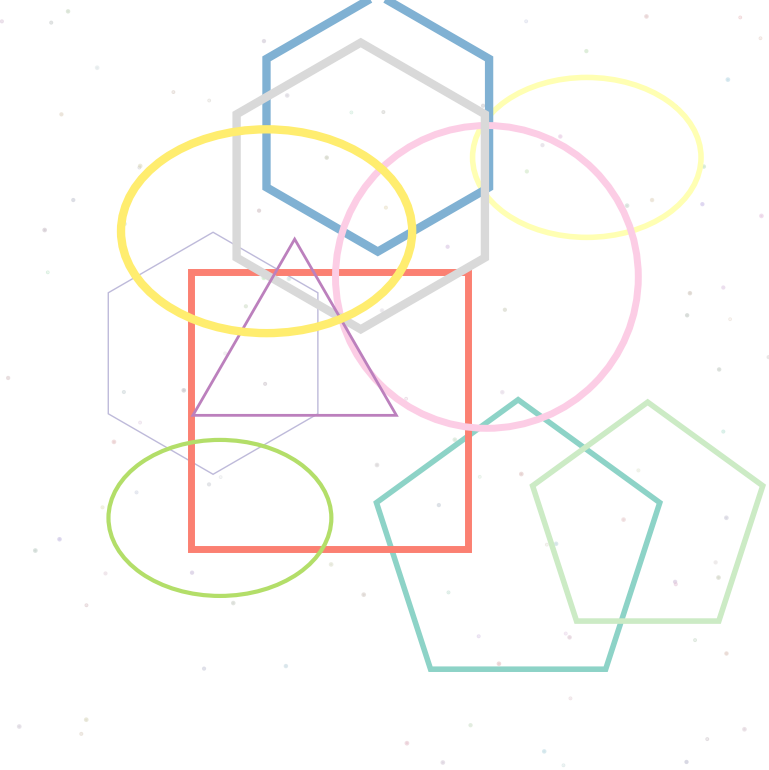[{"shape": "pentagon", "thickness": 2, "radius": 0.97, "center": [0.673, 0.287]}, {"shape": "oval", "thickness": 2, "radius": 0.74, "center": [0.762, 0.796]}, {"shape": "hexagon", "thickness": 0.5, "radius": 0.79, "center": [0.277, 0.541]}, {"shape": "square", "thickness": 2.5, "radius": 0.9, "center": [0.428, 0.466]}, {"shape": "hexagon", "thickness": 3, "radius": 0.83, "center": [0.491, 0.84]}, {"shape": "oval", "thickness": 1.5, "radius": 0.72, "center": [0.286, 0.327]}, {"shape": "circle", "thickness": 2.5, "radius": 0.98, "center": [0.632, 0.64]}, {"shape": "hexagon", "thickness": 3, "radius": 0.93, "center": [0.469, 0.758]}, {"shape": "triangle", "thickness": 1, "radius": 0.76, "center": [0.383, 0.537]}, {"shape": "pentagon", "thickness": 2, "radius": 0.79, "center": [0.841, 0.321]}, {"shape": "oval", "thickness": 3, "radius": 0.95, "center": [0.346, 0.7]}]